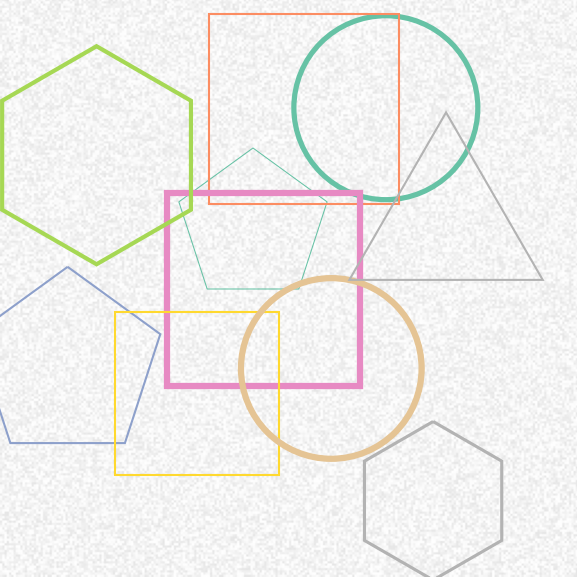[{"shape": "circle", "thickness": 2.5, "radius": 0.8, "center": [0.668, 0.813]}, {"shape": "pentagon", "thickness": 0.5, "radius": 0.67, "center": [0.438, 0.608]}, {"shape": "square", "thickness": 1, "radius": 0.82, "center": [0.526, 0.81]}, {"shape": "pentagon", "thickness": 1, "radius": 0.84, "center": [0.117, 0.368]}, {"shape": "square", "thickness": 3, "radius": 0.84, "center": [0.457, 0.498]}, {"shape": "hexagon", "thickness": 2, "radius": 0.94, "center": [0.167, 0.73]}, {"shape": "square", "thickness": 1, "radius": 0.71, "center": [0.341, 0.317]}, {"shape": "circle", "thickness": 3, "radius": 0.78, "center": [0.574, 0.361]}, {"shape": "triangle", "thickness": 1, "radius": 0.97, "center": [0.772, 0.611]}, {"shape": "hexagon", "thickness": 1.5, "radius": 0.69, "center": [0.75, 0.132]}]